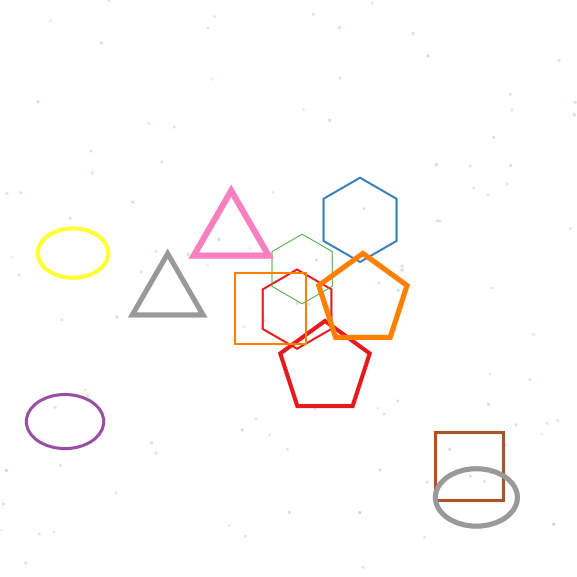[{"shape": "pentagon", "thickness": 2, "radius": 0.41, "center": [0.563, 0.362]}, {"shape": "hexagon", "thickness": 1, "radius": 0.34, "center": [0.514, 0.464]}, {"shape": "hexagon", "thickness": 1, "radius": 0.36, "center": [0.623, 0.618]}, {"shape": "hexagon", "thickness": 0.5, "radius": 0.3, "center": [0.523, 0.533]}, {"shape": "oval", "thickness": 1.5, "radius": 0.33, "center": [0.113, 0.269]}, {"shape": "square", "thickness": 1, "radius": 0.31, "center": [0.468, 0.465]}, {"shape": "pentagon", "thickness": 2.5, "radius": 0.4, "center": [0.628, 0.48]}, {"shape": "oval", "thickness": 2, "radius": 0.31, "center": [0.126, 0.561]}, {"shape": "square", "thickness": 1.5, "radius": 0.29, "center": [0.812, 0.193]}, {"shape": "triangle", "thickness": 3, "radius": 0.37, "center": [0.4, 0.594]}, {"shape": "triangle", "thickness": 2.5, "radius": 0.35, "center": [0.29, 0.489]}, {"shape": "oval", "thickness": 2.5, "radius": 0.36, "center": [0.825, 0.138]}]